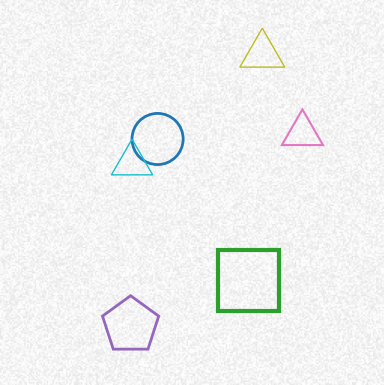[{"shape": "circle", "thickness": 2, "radius": 0.33, "center": [0.409, 0.639]}, {"shape": "square", "thickness": 3, "radius": 0.4, "center": [0.646, 0.272]}, {"shape": "pentagon", "thickness": 2, "radius": 0.38, "center": [0.339, 0.155]}, {"shape": "triangle", "thickness": 1.5, "radius": 0.31, "center": [0.786, 0.654]}, {"shape": "triangle", "thickness": 1, "radius": 0.34, "center": [0.681, 0.859]}, {"shape": "triangle", "thickness": 1, "radius": 0.31, "center": [0.343, 0.577]}]